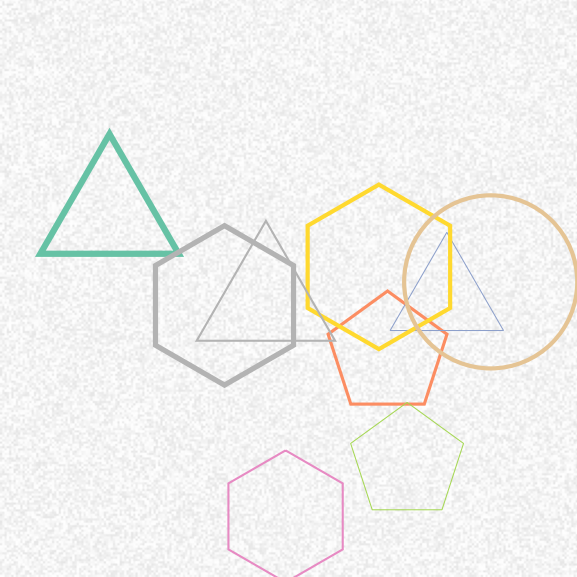[{"shape": "triangle", "thickness": 3, "radius": 0.69, "center": [0.19, 0.629]}, {"shape": "pentagon", "thickness": 1.5, "radius": 0.54, "center": [0.671, 0.387]}, {"shape": "triangle", "thickness": 0.5, "radius": 0.57, "center": [0.774, 0.483]}, {"shape": "hexagon", "thickness": 1, "radius": 0.57, "center": [0.495, 0.105]}, {"shape": "pentagon", "thickness": 0.5, "radius": 0.51, "center": [0.705, 0.2]}, {"shape": "hexagon", "thickness": 2, "radius": 0.71, "center": [0.656, 0.537]}, {"shape": "circle", "thickness": 2, "radius": 0.75, "center": [0.85, 0.511]}, {"shape": "hexagon", "thickness": 2.5, "radius": 0.69, "center": [0.389, 0.47]}, {"shape": "triangle", "thickness": 1, "radius": 0.69, "center": [0.46, 0.478]}]